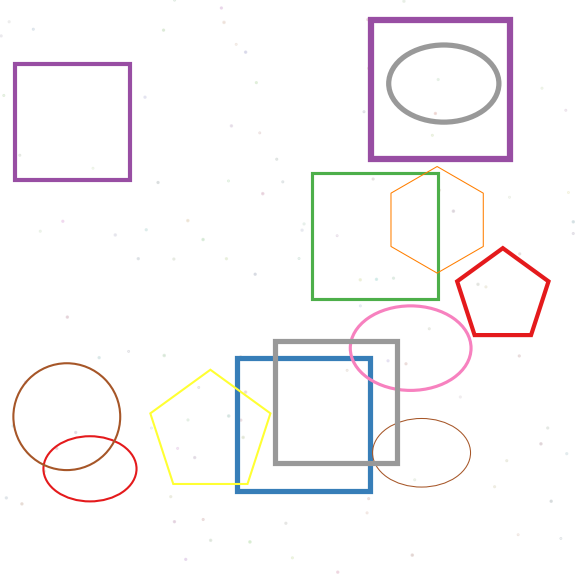[{"shape": "oval", "thickness": 1, "radius": 0.4, "center": [0.156, 0.187]}, {"shape": "pentagon", "thickness": 2, "radius": 0.42, "center": [0.871, 0.486]}, {"shape": "square", "thickness": 2.5, "radius": 0.57, "center": [0.525, 0.264]}, {"shape": "square", "thickness": 1.5, "radius": 0.54, "center": [0.649, 0.59]}, {"shape": "square", "thickness": 3, "radius": 0.6, "center": [0.763, 0.845]}, {"shape": "square", "thickness": 2, "radius": 0.5, "center": [0.126, 0.788]}, {"shape": "hexagon", "thickness": 0.5, "radius": 0.46, "center": [0.757, 0.619]}, {"shape": "pentagon", "thickness": 1, "radius": 0.55, "center": [0.364, 0.25]}, {"shape": "oval", "thickness": 0.5, "radius": 0.42, "center": [0.73, 0.215]}, {"shape": "circle", "thickness": 1, "radius": 0.46, "center": [0.116, 0.278]}, {"shape": "oval", "thickness": 1.5, "radius": 0.52, "center": [0.711, 0.396]}, {"shape": "square", "thickness": 2.5, "radius": 0.53, "center": [0.582, 0.303]}, {"shape": "oval", "thickness": 2.5, "radius": 0.48, "center": [0.768, 0.854]}]